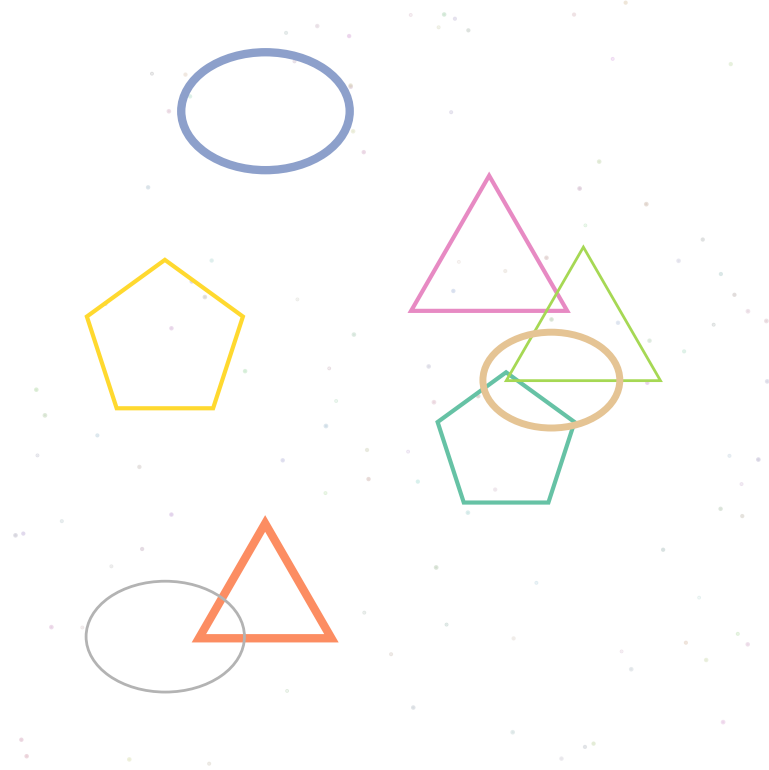[{"shape": "pentagon", "thickness": 1.5, "radius": 0.47, "center": [0.657, 0.423]}, {"shape": "triangle", "thickness": 3, "radius": 0.5, "center": [0.344, 0.221]}, {"shape": "oval", "thickness": 3, "radius": 0.55, "center": [0.345, 0.856]}, {"shape": "triangle", "thickness": 1.5, "radius": 0.59, "center": [0.635, 0.655]}, {"shape": "triangle", "thickness": 1, "radius": 0.58, "center": [0.758, 0.563]}, {"shape": "pentagon", "thickness": 1.5, "radius": 0.53, "center": [0.214, 0.556]}, {"shape": "oval", "thickness": 2.5, "radius": 0.44, "center": [0.716, 0.506]}, {"shape": "oval", "thickness": 1, "radius": 0.51, "center": [0.215, 0.173]}]